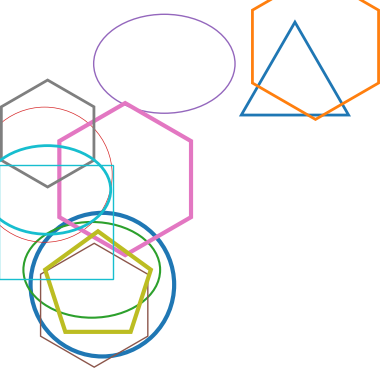[{"shape": "triangle", "thickness": 2, "radius": 0.8, "center": [0.766, 0.782]}, {"shape": "circle", "thickness": 3, "radius": 0.93, "center": [0.266, 0.261]}, {"shape": "hexagon", "thickness": 2, "radius": 0.95, "center": [0.819, 0.879]}, {"shape": "oval", "thickness": 1.5, "radius": 0.89, "center": [0.238, 0.299]}, {"shape": "circle", "thickness": 0.5, "radius": 0.88, "center": [0.116, 0.546]}, {"shape": "oval", "thickness": 1, "radius": 0.92, "center": [0.427, 0.834]}, {"shape": "hexagon", "thickness": 1, "radius": 0.8, "center": [0.245, 0.207]}, {"shape": "hexagon", "thickness": 3, "radius": 0.99, "center": [0.325, 0.535]}, {"shape": "hexagon", "thickness": 2, "radius": 0.69, "center": [0.124, 0.653]}, {"shape": "pentagon", "thickness": 3, "radius": 0.72, "center": [0.255, 0.255]}, {"shape": "oval", "thickness": 2, "radius": 0.82, "center": [0.123, 0.507]}, {"shape": "square", "thickness": 1, "radius": 0.74, "center": [0.146, 0.423]}]